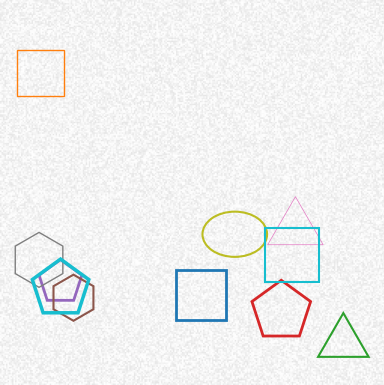[{"shape": "square", "thickness": 2, "radius": 0.33, "center": [0.523, 0.234]}, {"shape": "square", "thickness": 1, "radius": 0.3, "center": [0.105, 0.811]}, {"shape": "triangle", "thickness": 1.5, "radius": 0.38, "center": [0.892, 0.111]}, {"shape": "pentagon", "thickness": 2, "radius": 0.4, "center": [0.731, 0.192]}, {"shape": "pentagon", "thickness": 2, "radius": 0.29, "center": [0.157, 0.267]}, {"shape": "hexagon", "thickness": 1.5, "radius": 0.3, "center": [0.191, 0.227]}, {"shape": "triangle", "thickness": 0.5, "radius": 0.42, "center": [0.767, 0.406]}, {"shape": "hexagon", "thickness": 1, "radius": 0.36, "center": [0.101, 0.325]}, {"shape": "oval", "thickness": 1.5, "radius": 0.42, "center": [0.61, 0.392]}, {"shape": "square", "thickness": 1.5, "radius": 0.35, "center": [0.759, 0.337]}, {"shape": "pentagon", "thickness": 2.5, "radius": 0.39, "center": [0.157, 0.25]}]